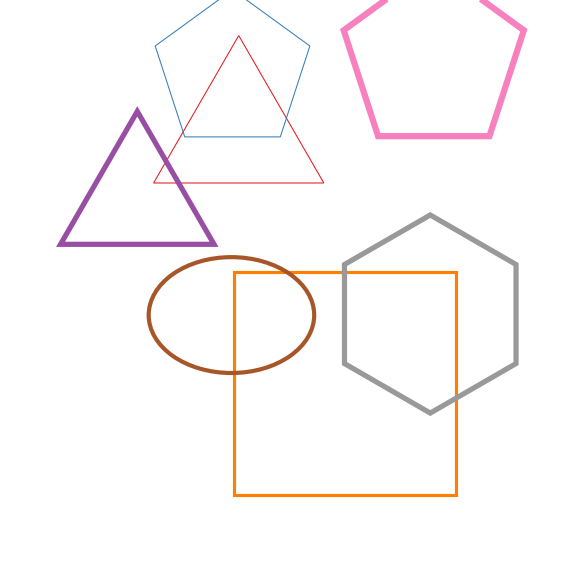[{"shape": "triangle", "thickness": 0.5, "radius": 0.85, "center": [0.413, 0.767]}, {"shape": "pentagon", "thickness": 0.5, "radius": 0.7, "center": [0.403, 0.876]}, {"shape": "triangle", "thickness": 2.5, "radius": 0.77, "center": [0.238, 0.653]}, {"shape": "square", "thickness": 1.5, "radius": 0.96, "center": [0.597, 0.335]}, {"shape": "oval", "thickness": 2, "radius": 0.72, "center": [0.401, 0.454]}, {"shape": "pentagon", "thickness": 3, "radius": 0.82, "center": [0.751, 0.896]}, {"shape": "hexagon", "thickness": 2.5, "radius": 0.86, "center": [0.745, 0.455]}]